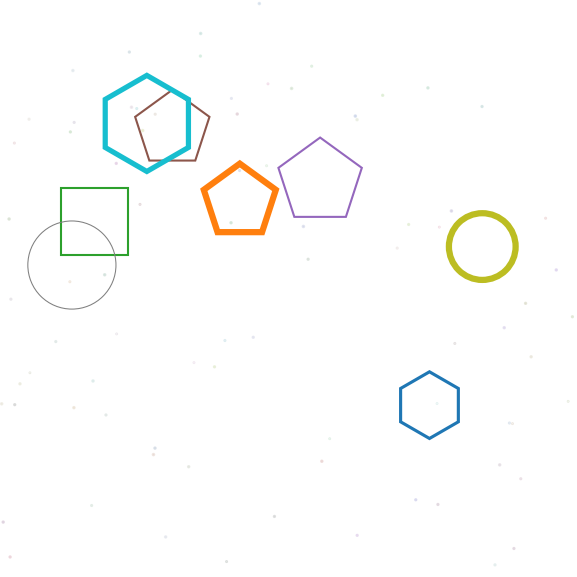[{"shape": "hexagon", "thickness": 1.5, "radius": 0.29, "center": [0.744, 0.298]}, {"shape": "pentagon", "thickness": 3, "radius": 0.33, "center": [0.415, 0.65]}, {"shape": "square", "thickness": 1, "radius": 0.29, "center": [0.164, 0.616]}, {"shape": "pentagon", "thickness": 1, "radius": 0.38, "center": [0.554, 0.685]}, {"shape": "pentagon", "thickness": 1, "radius": 0.34, "center": [0.298, 0.776]}, {"shape": "circle", "thickness": 0.5, "radius": 0.38, "center": [0.125, 0.54]}, {"shape": "circle", "thickness": 3, "radius": 0.29, "center": [0.835, 0.572]}, {"shape": "hexagon", "thickness": 2.5, "radius": 0.42, "center": [0.254, 0.785]}]